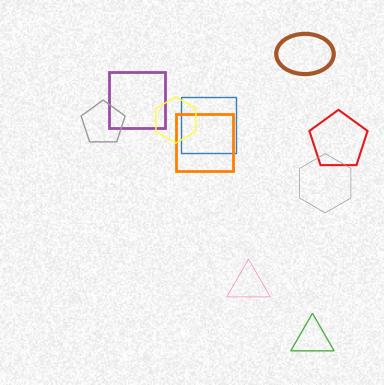[{"shape": "pentagon", "thickness": 1.5, "radius": 0.4, "center": [0.879, 0.635]}, {"shape": "square", "thickness": 1, "radius": 0.36, "center": [0.542, 0.675]}, {"shape": "triangle", "thickness": 1, "radius": 0.33, "center": [0.812, 0.121]}, {"shape": "square", "thickness": 2, "radius": 0.36, "center": [0.355, 0.74]}, {"shape": "square", "thickness": 2, "radius": 0.37, "center": [0.531, 0.63]}, {"shape": "hexagon", "thickness": 1, "radius": 0.3, "center": [0.457, 0.688]}, {"shape": "oval", "thickness": 3, "radius": 0.37, "center": [0.792, 0.86]}, {"shape": "triangle", "thickness": 0.5, "radius": 0.33, "center": [0.646, 0.262]}, {"shape": "hexagon", "thickness": 0.5, "radius": 0.38, "center": [0.845, 0.524]}, {"shape": "pentagon", "thickness": 1, "radius": 0.3, "center": [0.268, 0.68]}]